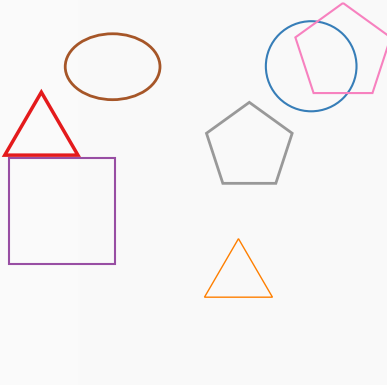[{"shape": "triangle", "thickness": 2.5, "radius": 0.54, "center": [0.107, 0.652]}, {"shape": "circle", "thickness": 1.5, "radius": 0.58, "center": [0.803, 0.828]}, {"shape": "square", "thickness": 1.5, "radius": 0.69, "center": [0.16, 0.452]}, {"shape": "triangle", "thickness": 1, "radius": 0.51, "center": [0.615, 0.279]}, {"shape": "oval", "thickness": 2, "radius": 0.61, "center": [0.291, 0.827]}, {"shape": "pentagon", "thickness": 1.5, "radius": 0.65, "center": [0.885, 0.863]}, {"shape": "pentagon", "thickness": 2, "radius": 0.58, "center": [0.643, 0.618]}]